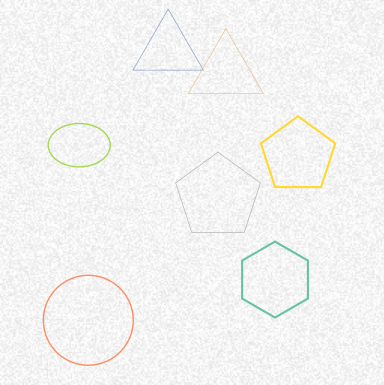[{"shape": "hexagon", "thickness": 1.5, "radius": 0.49, "center": [0.714, 0.274]}, {"shape": "circle", "thickness": 1, "radius": 0.58, "center": [0.229, 0.168]}, {"shape": "triangle", "thickness": 0.5, "radius": 0.53, "center": [0.437, 0.871]}, {"shape": "oval", "thickness": 1, "radius": 0.4, "center": [0.206, 0.623]}, {"shape": "pentagon", "thickness": 1.5, "radius": 0.51, "center": [0.774, 0.596]}, {"shape": "triangle", "thickness": 0.5, "radius": 0.56, "center": [0.587, 0.813]}, {"shape": "pentagon", "thickness": 0.5, "radius": 0.58, "center": [0.566, 0.489]}]